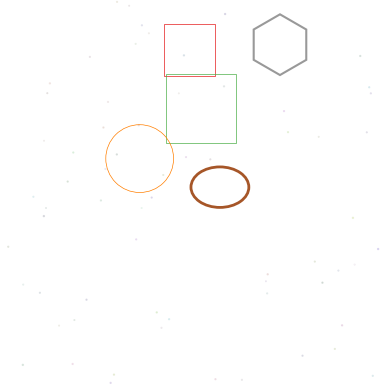[{"shape": "square", "thickness": 0.5, "radius": 0.33, "center": [0.493, 0.87]}, {"shape": "square", "thickness": 0.5, "radius": 0.45, "center": [0.522, 0.718]}, {"shape": "circle", "thickness": 0.5, "radius": 0.44, "center": [0.363, 0.588]}, {"shape": "oval", "thickness": 2, "radius": 0.38, "center": [0.571, 0.514]}, {"shape": "hexagon", "thickness": 1.5, "radius": 0.39, "center": [0.727, 0.884]}]